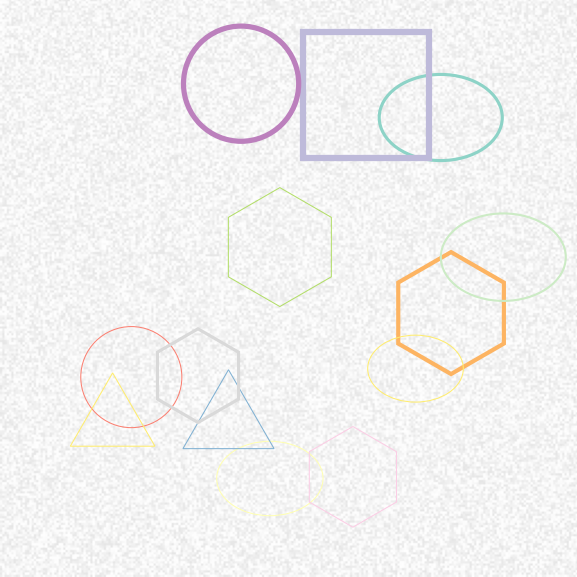[{"shape": "oval", "thickness": 1.5, "radius": 0.53, "center": [0.763, 0.796]}, {"shape": "oval", "thickness": 0.5, "radius": 0.46, "center": [0.467, 0.171]}, {"shape": "square", "thickness": 3, "radius": 0.55, "center": [0.634, 0.835]}, {"shape": "circle", "thickness": 0.5, "radius": 0.44, "center": [0.227, 0.346]}, {"shape": "triangle", "thickness": 0.5, "radius": 0.46, "center": [0.396, 0.268]}, {"shape": "hexagon", "thickness": 2, "radius": 0.53, "center": [0.781, 0.457]}, {"shape": "hexagon", "thickness": 0.5, "radius": 0.51, "center": [0.485, 0.571]}, {"shape": "hexagon", "thickness": 0.5, "radius": 0.44, "center": [0.611, 0.173]}, {"shape": "hexagon", "thickness": 1.5, "radius": 0.41, "center": [0.343, 0.349]}, {"shape": "circle", "thickness": 2.5, "radius": 0.5, "center": [0.417, 0.854]}, {"shape": "oval", "thickness": 1, "radius": 0.54, "center": [0.872, 0.554]}, {"shape": "oval", "thickness": 0.5, "radius": 0.41, "center": [0.719, 0.361]}, {"shape": "triangle", "thickness": 0.5, "radius": 0.42, "center": [0.195, 0.269]}]